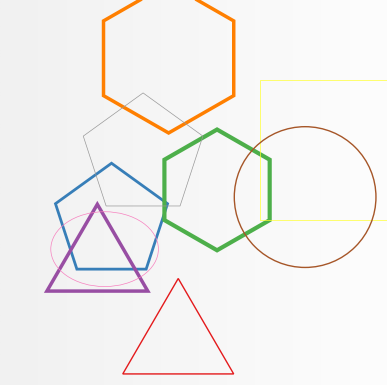[{"shape": "triangle", "thickness": 1, "radius": 0.83, "center": [0.46, 0.111]}, {"shape": "pentagon", "thickness": 2, "radius": 0.76, "center": [0.288, 0.424]}, {"shape": "hexagon", "thickness": 3, "radius": 0.78, "center": [0.56, 0.507]}, {"shape": "triangle", "thickness": 2.5, "radius": 0.75, "center": [0.251, 0.319]}, {"shape": "hexagon", "thickness": 2.5, "radius": 0.97, "center": [0.435, 0.849]}, {"shape": "square", "thickness": 0.5, "radius": 0.91, "center": [0.852, 0.61]}, {"shape": "circle", "thickness": 1, "radius": 0.91, "center": [0.787, 0.488]}, {"shape": "oval", "thickness": 0.5, "radius": 0.69, "center": [0.27, 0.353]}, {"shape": "pentagon", "thickness": 0.5, "radius": 0.81, "center": [0.369, 0.596]}]